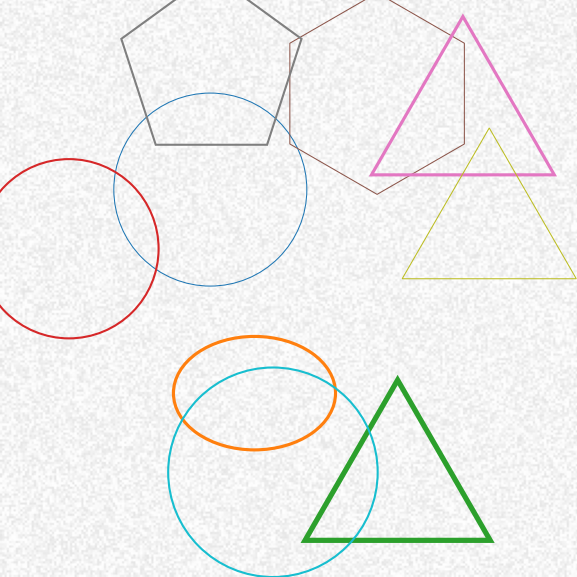[{"shape": "circle", "thickness": 0.5, "radius": 0.84, "center": [0.364, 0.671]}, {"shape": "oval", "thickness": 1.5, "radius": 0.7, "center": [0.441, 0.318]}, {"shape": "triangle", "thickness": 2.5, "radius": 0.93, "center": [0.689, 0.156]}, {"shape": "circle", "thickness": 1, "radius": 0.78, "center": [0.119, 0.568]}, {"shape": "hexagon", "thickness": 0.5, "radius": 0.87, "center": [0.653, 0.837]}, {"shape": "triangle", "thickness": 1.5, "radius": 0.91, "center": [0.802, 0.788]}, {"shape": "pentagon", "thickness": 1, "radius": 0.82, "center": [0.366, 0.881]}, {"shape": "triangle", "thickness": 0.5, "radius": 0.87, "center": [0.847, 0.603]}, {"shape": "circle", "thickness": 1, "radius": 0.91, "center": [0.473, 0.181]}]